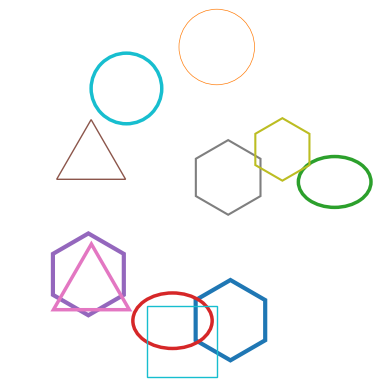[{"shape": "hexagon", "thickness": 3, "radius": 0.52, "center": [0.599, 0.168]}, {"shape": "circle", "thickness": 0.5, "radius": 0.49, "center": [0.563, 0.878]}, {"shape": "oval", "thickness": 2.5, "radius": 0.47, "center": [0.869, 0.527]}, {"shape": "oval", "thickness": 2.5, "radius": 0.51, "center": [0.448, 0.167]}, {"shape": "hexagon", "thickness": 3, "radius": 0.53, "center": [0.23, 0.287]}, {"shape": "triangle", "thickness": 1, "radius": 0.52, "center": [0.237, 0.586]}, {"shape": "triangle", "thickness": 2.5, "radius": 0.57, "center": [0.237, 0.252]}, {"shape": "hexagon", "thickness": 1.5, "radius": 0.48, "center": [0.593, 0.539]}, {"shape": "hexagon", "thickness": 1.5, "radius": 0.41, "center": [0.733, 0.612]}, {"shape": "circle", "thickness": 2.5, "radius": 0.46, "center": [0.328, 0.77]}, {"shape": "square", "thickness": 1, "radius": 0.46, "center": [0.472, 0.113]}]